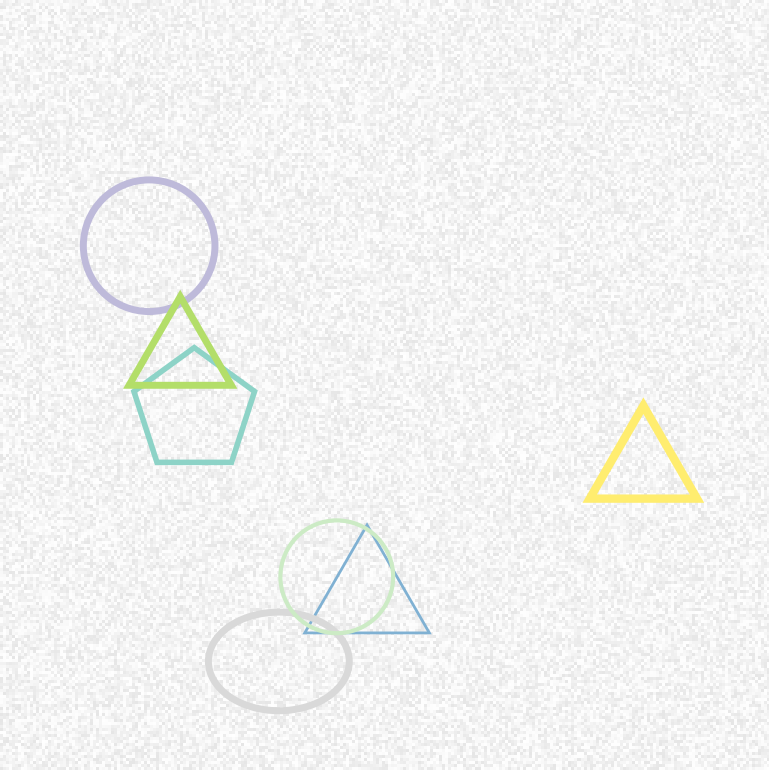[{"shape": "pentagon", "thickness": 2, "radius": 0.41, "center": [0.252, 0.466]}, {"shape": "circle", "thickness": 2.5, "radius": 0.43, "center": [0.194, 0.681]}, {"shape": "triangle", "thickness": 1, "radius": 0.47, "center": [0.477, 0.225]}, {"shape": "triangle", "thickness": 2.5, "radius": 0.38, "center": [0.234, 0.538]}, {"shape": "oval", "thickness": 2.5, "radius": 0.46, "center": [0.362, 0.141]}, {"shape": "circle", "thickness": 1.5, "radius": 0.37, "center": [0.437, 0.251]}, {"shape": "triangle", "thickness": 3, "radius": 0.4, "center": [0.836, 0.393]}]